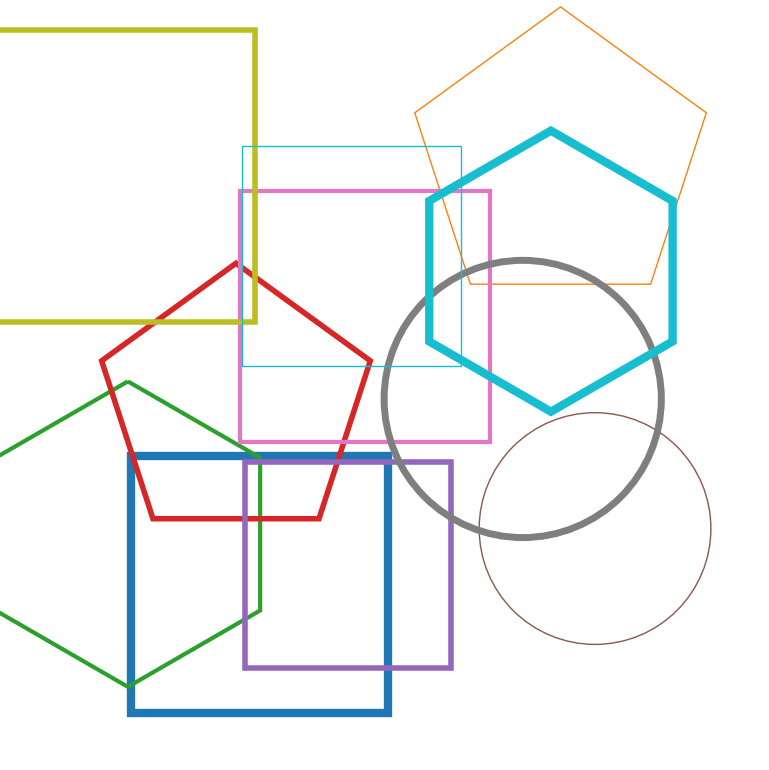[{"shape": "square", "thickness": 3, "radius": 0.83, "center": [0.337, 0.241]}, {"shape": "pentagon", "thickness": 0.5, "radius": 1.0, "center": [0.728, 0.792]}, {"shape": "hexagon", "thickness": 1.5, "radius": 0.99, "center": [0.166, 0.306]}, {"shape": "pentagon", "thickness": 2, "radius": 0.92, "center": [0.306, 0.475]}, {"shape": "square", "thickness": 2, "radius": 0.67, "center": [0.452, 0.266]}, {"shape": "circle", "thickness": 0.5, "radius": 0.75, "center": [0.773, 0.314]}, {"shape": "square", "thickness": 1.5, "radius": 0.81, "center": [0.474, 0.589]}, {"shape": "circle", "thickness": 2.5, "radius": 0.9, "center": [0.679, 0.482]}, {"shape": "square", "thickness": 2, "radius": 0.95, "center": [0.142, 0.771]}, {"shape": "square", "thickness": 0.5, "radius": 0.71, "center": [0.456, 0.668]}, {"shape": "hexagon", "thickness": 3, "radius": 0.91, "center": [0.715, 0.648]}]